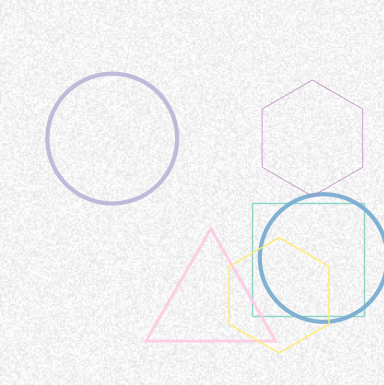[{"shape": "square", "thickness": 1, "radius": 0.73, "center": [0.8, 0.325]}, {"shape": "circle", "thickness": 3, "radius": 0.84, "center": [0.292, 0.64]}, {"shape": "circle", "thickness": 3, "radius": 0.83, "center": [0.841, 0.33]}, {"shape": "triangle", "thickness": 2, "radius": 0.97, "center": [0.548, 0.211]}, {"shape": "hexagon", "thickness": 0.5, "radius": 0.75, "center": [0.811, 0.641]}, {"shape": "hexagon", "thickness": 1, "radius": 0.75, "center": [0.725, 0.233]}]